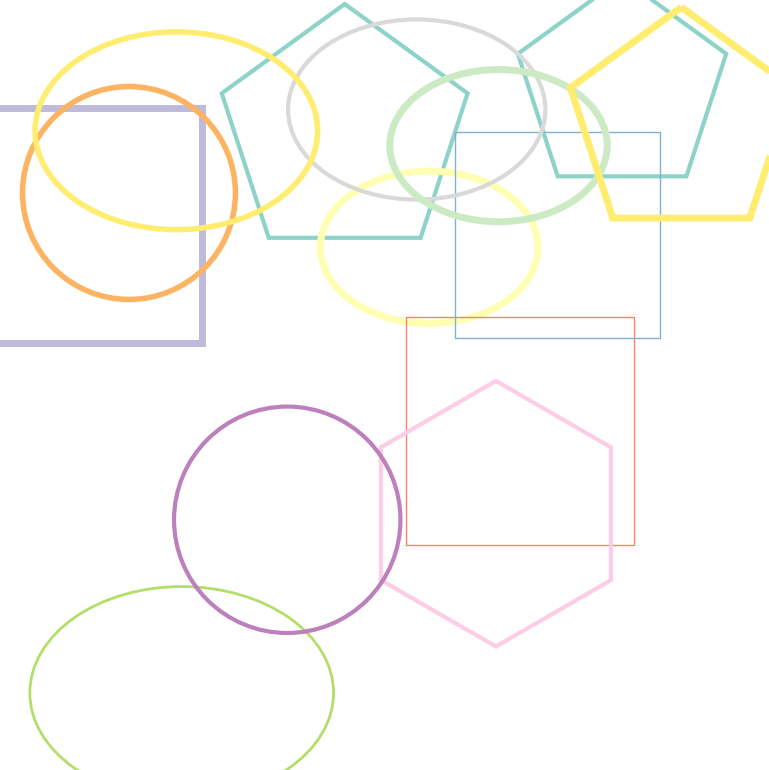[{"shape": "pentagon", "thickness": 1.5, "radius": 0.84, "center": [0.448, 0.827]}, {"shape": "pentagon", "thickness": 1.5, "radius": 0.71, "center": [0.808, 0.886]}, {"shape": "oval", "thickness": 2.5, "radius": 0.71, "center": [0.557, 0.679]}, {"shape": "square", "thickness": 2.5, "radius": 0.76, "center": [0.109, 0.707]}, {"shape": "square", "thickness": 0.5, "radius": 0.74, "center": [0.675, 0.44]}, {"shape": "square", "thickness": 0.5, "radius": 0.67, "center": [0.724, 0.695]}, {"shape": "circle", "thickness": 2, "radius": 0.69, "center": [0.168, 0.749]}, {"shape": "oval", "thickness": 1, "radius": 0.99, "center": [0.236, 0.1]}, {"shape": "hexagon", "thickness": 1.5, "radius": 0.86, "center": [0.644, 0.333]}, {"shape": "oval", "thickness": 1.5, "radius": 0.84, "center": [0.541, 0.858]}, {"shape": "circle", "thickness": 1.5, "radius": 0.74, "center": [0.373, 0.325]}, {"shape": "oval", "thickness": 2.5, "radius": 0.71, "center": [0.647, 0.811]}, {"shape": "pentagon", "thickness": 2.5, "radius": 0.76, "center": [0.885, 0.839]}, {"shape": "oval", "thickness": 2, "radius": 0.92, "center": [0.229, 0.83]}]